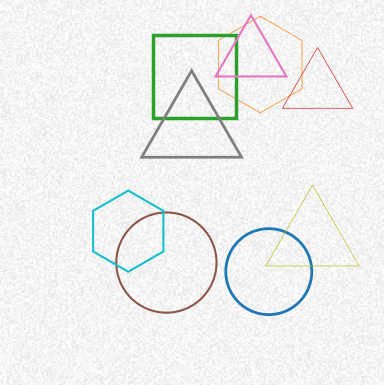[{"shape": "circle", "thickness": 2, "radius": 0.56, "center": [0.698, 0.294]}, {"shape": "hexagon", "thickness": 0.5, "radius": 0.63, "center": [0.676, 0.832]}, {"shape": "square", "thickness": 2.5, "radius": 0.54, "center": [0.505, 0.801]}, {"shape": "triangle", "thickness": 0.5, "radius": 0.53, "center": [0.825, 0.771]}, {"shape": "circle", "thickness": 1.5, "radius": 0.65, "center": [0.432, 0.318]}, {"shape": "triangle", "thickness": 1.5, "radius": 0.53, "center": [0.652, 0.855]}, {"shape": "triangle", "thickness": 2, "radius": 0.75, "center": [0.498, 0.667]}, {"shape": "triangle", "thickness": 0.5, "radius": 0.7, "center": [0.812, 0.379]}, {"shape": "hexagon", "thickness": 1.5, "radius": 0.53, "center": [0.333, 0.4]}]